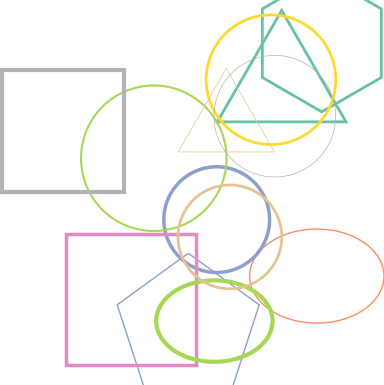[{"shape": "hexagon", "thickness": 2, "radius": 0.89, "center": [0.836, 0.888]}, {"shape": "triangle", "thickness": 2, "radius": 0.96, "center": [0.732, 0.78]}, {"shape": "oval", "thickness": 1, "radius": 0.87, "center": [0.823, 0.283]}, {"shape": "circle", "thickness": 2.5, "radius": 0.69, "center": [0.563, 0.43]}, {"shape": "pentagon", "thickness": 1, "radius": 0.97, "center": [0.489, 0.148]}, {"shape": "square", "thickness": 2.5, "radius": 0.84, "center": [0.341, 0.222]}, {"shape": "oval", "thickness": 3, "radius": 0.76, "center": [0.557, 0.166]}, {"shape": "circle", "thickness": 1.5, "radius": 0.95, "center": [0.399, 0.589]}, {"shape": "circle", "thickness": 2, "radius": 0.84, "center": [0.704, 0.793]}, {"shape": "triangle", "thickness": 0.5, "radius": 0.72, "center": [0.588, 0.678]}, {"shape": "circle", "thickness": 2, "radius": 0.67, "center": [0.597, 0.385]}, {"shape": "circle", "thickness": 0.5, "radius": 0.79, "center": [0.714, 0.698]}, {"shape": "square", "thickness": 3, "radius": 0.79, "center": [0.163, 0.66]}]